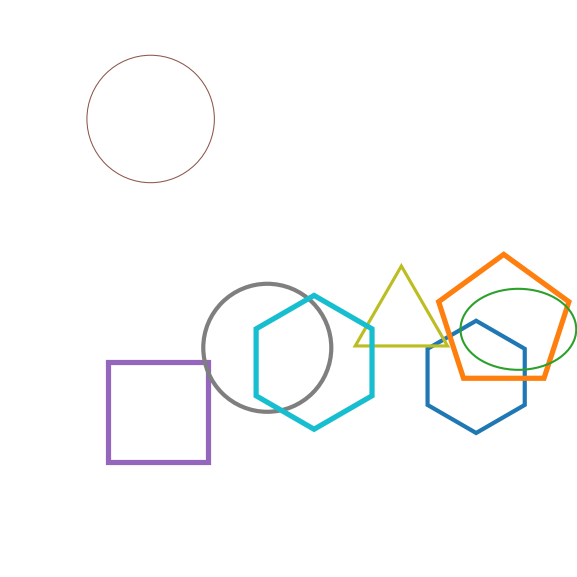[{"shape": "hexagon", "thickness": 2, "radius": 0.49, "center": [0.825, 0.347]}, {"shape": "pentagon", "thickness": 2.5, "radius": 0.59, "center": [0.872, 0.44]}, {"shape": "oval", "thickness": 1, "radius": 0.5, "center": [0.898, 0.429]}, {"shape": "square", "thickness": 2.5, "radius": 0.43, "center": [0.273, 0.286]}, {"shape": "circle", "thickness": 0.5, "radius": 0.55, "center": [0.261, 0.793]}, {"shape": "circle", "thickness": 2, "radius": 0.55, "center": [0.463, 0.397]}, {"shape": "triangle", "thickness": 1.5, "radius": 0.46, "center": [0.695, 0.446]}, {"shape": "hexagon", "thickness": 2.5, "radius": 0.58, "center": [0.544, 0.372]}]